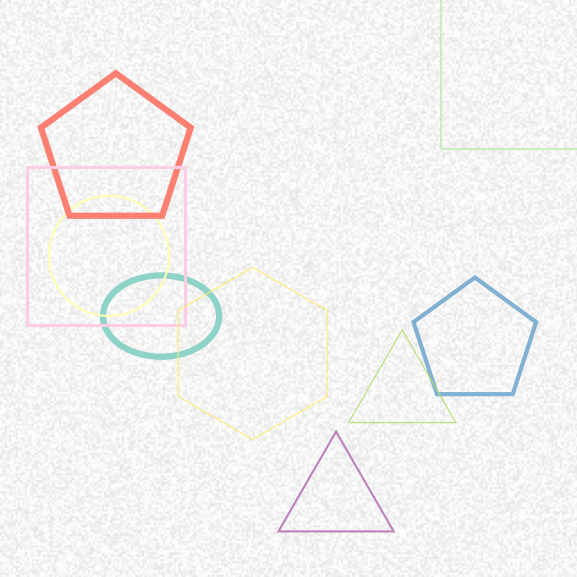[{"shape": "oval", "thickness": 3, "radius": 0.5, "center": [0.279, 0.452]}, {"shape": "circle", "thickness": 1, "radius": 0.52, "center": [0.189, 0.556]}, {"shape": "pentagon", "thickness": 3, "radius": 0.68, "center": [0.201, 0.736]}, {"shape": "pentagon", "thickness": 2, "radius": 0.56, "center": [0.822, 0.407]}, {"shape": "triangle", "thickness": 0.5, "radius": 0.54, "center": [0.697, 0.321]}, {"shape": "square", "thickness": 1.5, "radius": 0.69, "center": [0.184, 0.573]}, {"shape": "triangle", "thickness": 1, "radius": 0.58, "center": [0.582, 0.137]}, {"shape": "square", "thickness": 1, "radius": 0.66, "center": [0.895, 0.873]}, {"shape": "hexagon", "thickness": 0.5, "radius": 0.74, "center": [0.437, 0.387]}]